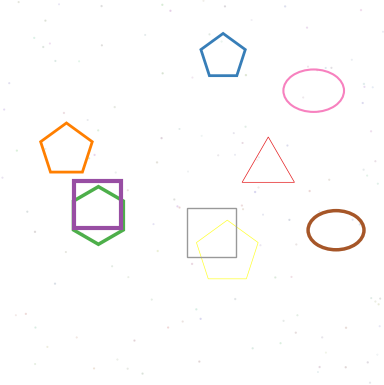[{"shape": "triangle", "thickness": 0.5, "radius": 0.39, "center": [0.697, 0.566]}, {"shape": "pentagon", "thickness": 2, "radius": 0.3, "center": [0.579, 0.852]}, {"shape": "hexagon", "thickness": 2.5, "radius": 0.37, "center": [0.256, 0.44]}, {"shape": "square", "thickness": 3, "radius": 0.31, "center": [0.254, 0.47]}, {"shape": "pentagon", "thickness": 2, "radius": 0.35, "center": [0.173, 0.61]}, {"shape": "pentagon", "thickness": 0.5, "radius": 0.42, "center": [0.59, 0.344]}, {"shape": "oval", "thickness": 2.5, "radius": 0.36, "center": [0.873, 0.402]}, {"shape": "oval", "thickness": 1.5, "radius": 0.39, "center": [0.815, 0.764]}, {"shape": "square", "thickness": 1, "radius": 0.32, "center": [0.548, 0.395]}]